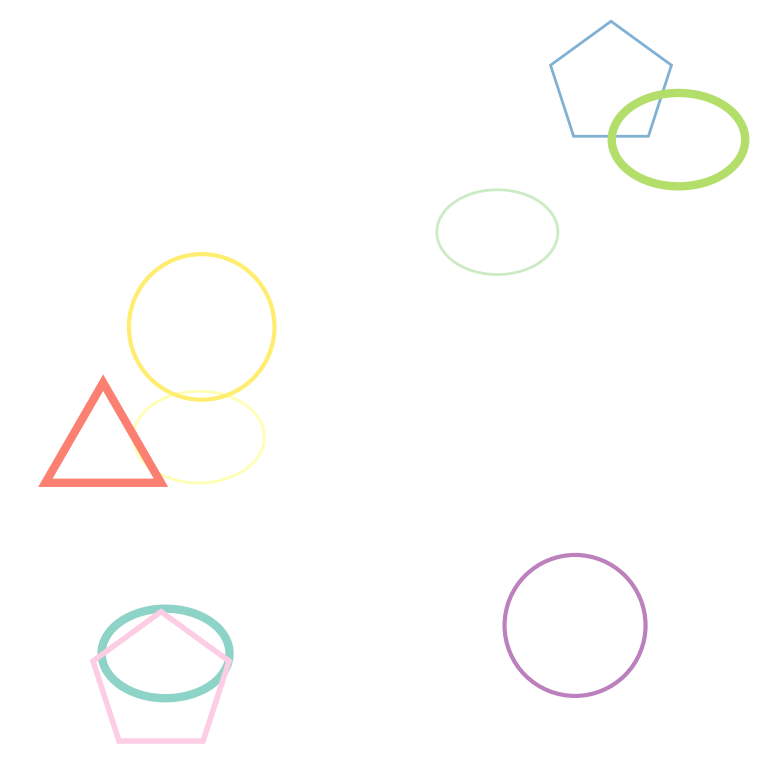[{"shape": "oval", "thickness": 3, "radius": 0.42, "center": [0.215, 0.151]}, {"shape": "oval", "thickness": 1, "radius": 0.43, "center": [0.258, 0.432]}, {"shape": "triangle", "thickness": 3, "radius": 0.43, "center": [0.134, 0.416]}, {"shape": "pentagon", "thickness": 1, "radius": 0.41, "center": [0.794, 0.89]}, {"shape": "oval", "thickness": 3, "radius": 0.43, "center": [0.881, 0.819]}, {"shape": "pentagon", "thickness": 2, "radius": 0.46, "center": [0.209, 0.113]}, {"shape": "circle", "thickness": 1.5, "radius": 0.46, "center": [0.747, 0.188]}, {"shape": "oval", "thickness": 1, "radius": 0.39, "center": [0.646, 0.699]}, {"shape": "circle", "thickness": 1.5, "radius": 0.47, "center": [0.262, 0.575]}]